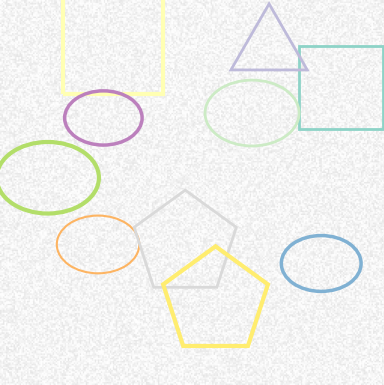[{"shape": "square", "thickness": 2, "radius": 0.54, "center": [0.886, 0.773]}, {"shape": "square", "thickness": 3, "radius": 0.65, "center": [0.293, 0.886]}, {"shape": "triangle", "thickness": 2, "radius": 0.57, "center": [0.699, 0.876]}, {"shape": "oval", "thickness": 2.5, "radius": 0.52, "center": [0.834, 0.316]}, {"shape": "oval", "thickness": 1.5, "radius": 0.54, "center": [0.255, 0.365]}, {"shape": "oval", "thickness": 3, "radius": 0.66, "center": [0.124, 0.538]}, {"shape": "pentagon", "thickness": 2, "radius": 0.7, "center": [0.481, 0.367]}, {"shape": "oval", "thickness": 2.5, "radius": 0.5, "center": [0.269, 0.694]}, {"shape": "oval", "thickness": 2, "radius": 0.61, "center": [0.655, 0.706]}, {"shape": "pentagon", "thickness": 3, "radius": 0.72, "center": [0.56, 0.217]}]